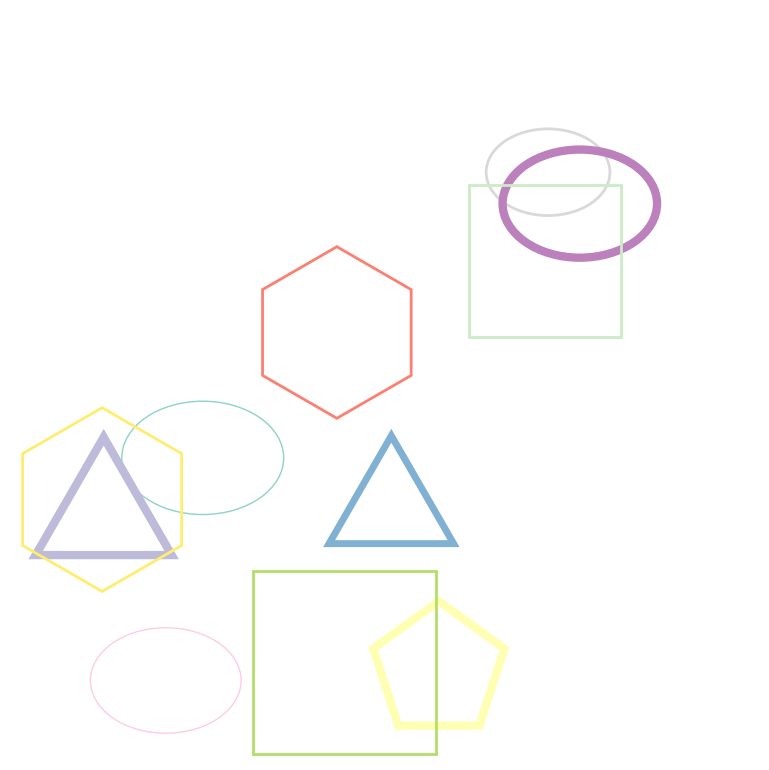[{"shape": "oval", "thickness": 0.5, "radius": 0.53, "center": [0.263, 0.405]}, {"shape": "pentagon", "thickness": 3, "radius": 0.45, "center": [0.57, 0.13]}, {"shape": "triangle", "thickness": 3, "radius": 0.51, "center": [0.135, 0.33]}, {"shape": "hexagon", "thickness": 1, "radius": 0.56, "center": [0.437, 0.568]}, {"shape": "triangle", "thickness": 2.5, "radius": 0.47, "center": [0.508, 0.341]}, {"shape": "square", "thickness": 1, "radius": 0.6, "center": [0.447, 0.139]}, {"shape": "oval", "thickness": 0.5, "radius": 0.49, "center": [0.215, 0.116]}, {"shape": "oval", "thickness": 1, "radius": 0.4, "center": [0.712, 0.776]}, {"shape": "oval", "thickness": 3, "radius": 0.5, "center": [0.753, 0.736]}, {"shape": "square", "thickness": 1, "radius": 0.5, "center": [0.708, 0.661]}, {"shape": "hexagon", "thickness": 1, "radius": 0.6, "center": [0.133, 0.351]}]